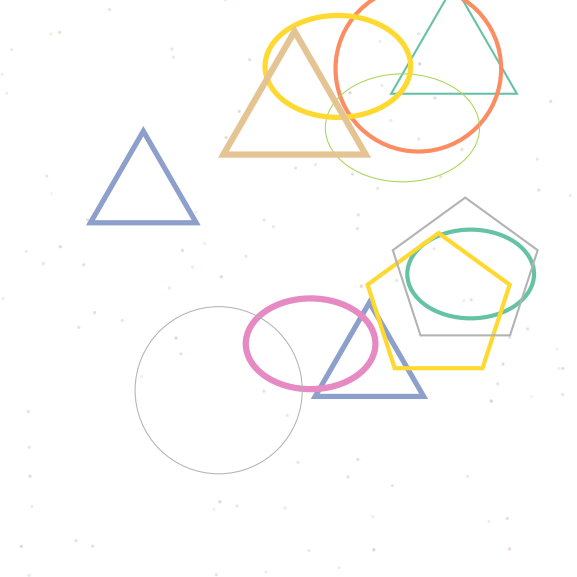[{"shape": "triangle", "thickness": 1, "radius": 0.63, "center": [0.786, 0.9]}, {"shape": "oval", "thickness": 2, "radius": 0.55, "center": [0.815, 0.525]}, {"shape": "circle", "thickness": 2, "radius": 0.72, "center": [0.724, 0.88]}, {"shape": "triangle", "thickness": 2.5, "radius": 0.54, "center": [0.64, 0.367]}, {"shape": "triangle", "thickness": 2.5, "radius": 0.53, "center": [0.248, 0.666]}, {"shape": "oval", "thickness": 3, "radius": 0.56, "center": [0.538, 0.404]}, {"shape": "oval", "thickness": 0.5, "radius": 0.67, "center": [0.697, 0.778]}, {"shape": "pentagon", "thickness": 2, "radius": 0.65, "center": [0.759, 0.466]}, {"shape": "oval", "thickness": 2.5, "radius": 0.63, "center": [0.585, 0.884]}, {"shape": "triangle", "thickness": 3, "radius": 0.71, "center": [0.51, 0.803]}, {"shape": "circle", "thickness": 0.5, "radius": 0.72, "center": [0.379, 0.323]}, {"shape": "pentagon", "thickness": 1, "radius": 0.66, "center": [0.806, 0.525]}]